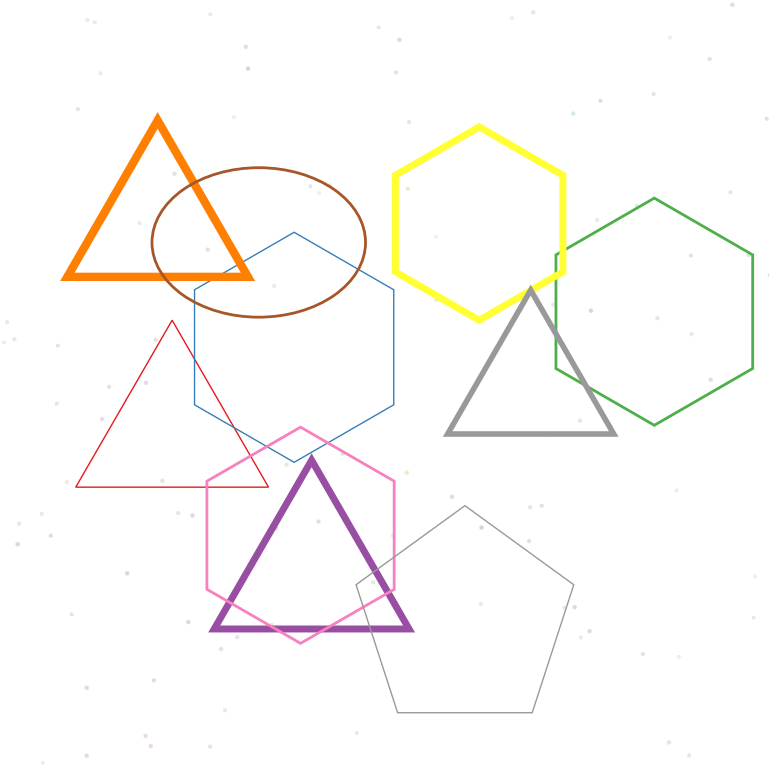[{"shape": "triangle", "thickness": 0.5, "radius": 0.72, "center": [0.224, 0.44]}, {"shape": "hexagon", "thickness": 0.5, "radius": 0.75, "center": [0.382, 0.549]}, {"shape": "hexagon", "thickness": 1, "radius": 0.74, "center": [0.85, 0.595]}, {"shape": "triangle", "thickness": 2.5, "radius": 0.73, "center": [0.405, 0.256]}, {"shape": "triangle", "thickness": 3, "radius": 0.68, "center": [0.205, 0.708]}, {"shape": "hexagon", "thickness": 2.5, "radius": 0.63, "center": [0.622, 0.71]}, {"shape": "oval", "thickness": 1, "radius": 0.69, "center": [0.336, 0.685]}, {"shape": "hexagon", "thickness": 1, "radius": 0.7, "center": [0.39, 0.305]}, {"shape": "triangle", "thickness": 2, "radius": 0.62, "center": [0.689, 0.499]}, {"shape": "pentagon", "thickness": 0.5, "radius": 0.74, "center": [0.604, 0.195]}]